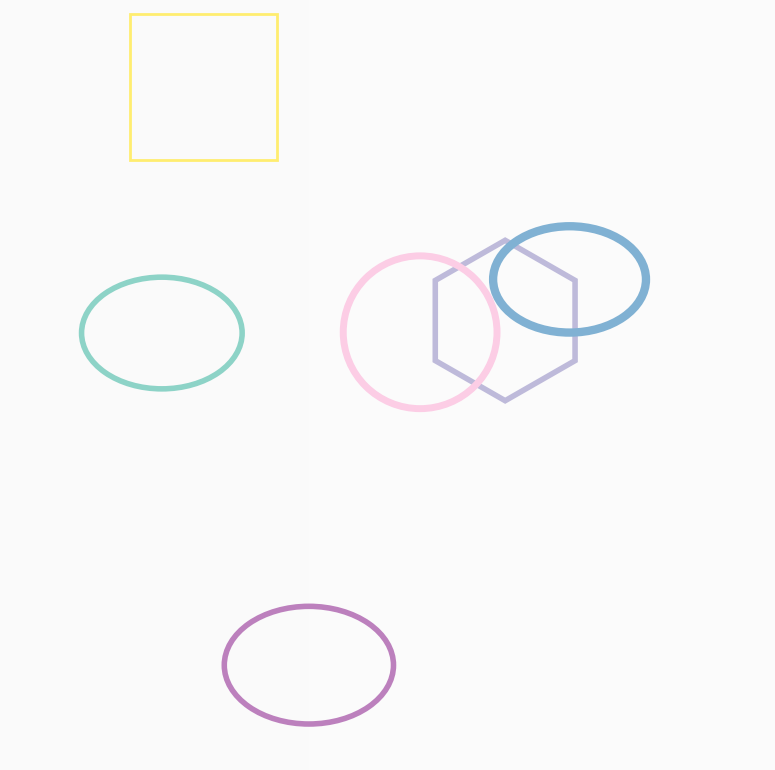[{"shape": "oval", "thickness": 2, "radius": 0.52, "center": [0.209, 0.568]}, {"shape": "hexagon", "thickness": 2, "radius": 0.52, "center": [0.652, 0.584]}, {"shape": "oval", "thickness": 3, "radius": 0.49, "center": [0.735, 0.637]}, {"shape": "circle", "thickness": 2.5, "radius": 0.5, "center": [0.542, 0.569]}, {"shape": "oval", "thickness": 2, "radius": 0.55, "center": [0.399, 0.136]}, {"shape": "square", "thickness": 1, "radius": 0.47, "center": [0.263, 0.887]}]